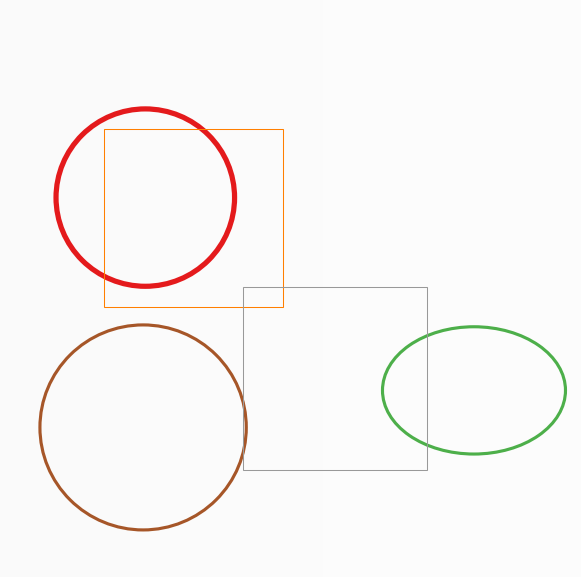[{"shape": "circle", "thickness": 2.5, "radius": 0.77, "center": [0.25, 0.657]}, {"shape": "oval", "thickness": 1.5, "radius": 0.79, "center": [0.815, 0.323]}, {"shape": "square", "thickness": 0.5, "radius": 0.77, "center": [0.333, 0.621]}, {"shape": "circle", "thickness": 1.5, "radius": 0.89, "center": [0.246, 0.259]}, {"shape": "square", "thickness": 0.5, "radius": 0.79, "center": [0.577, 0.344]}]